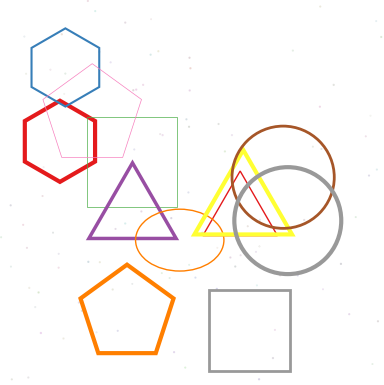[{"shape": "hexagon", "thickness": 3, "radius": 0.53, "center": [0.156, 0.633]}, {"shape": "triangle", "thickness": 1, "radius": 0.56, "center": [0.624, 0.444]}, {"shape": "hexagon", "thickness": 1.5, "radius": 0.51, "center": [0.17, 0.825]}, {"shape": "square", "thickness": 0.5, "radius": 0.58, "center": [0.342, 0.579]}, {"shape": "triangle", "thickness": 2.5, "radius": 0.65, "center": [0.344, 0.446]}, {"shape": "oval", "thickness": 1, "radius": 0.57, "center": [0.467, 0.376]}, {"shape": "pentagon", "thickness": 3, "radius": 0.64, "center": [0.33, 0.186]}, {"shape": "triangle", "thickness": 3, "radius": 0.73, "center": [0.632, 0.464]}, {"shape": "circle", "thickness": 2, "radius": 0.66, "center": [0.735, 0.54]}, {"shape": "pentagon", "thickness": 0.5, "radius": 0.67, "center": [0.24, 0.7]}, {"shape": "square", "thickness": 2, "radius": 0.53, "center": [0.647, 0.141]}, {"shape": "circle", "thickness": 3, "radius": 0.69, "center": [0.748, 0.427]}]